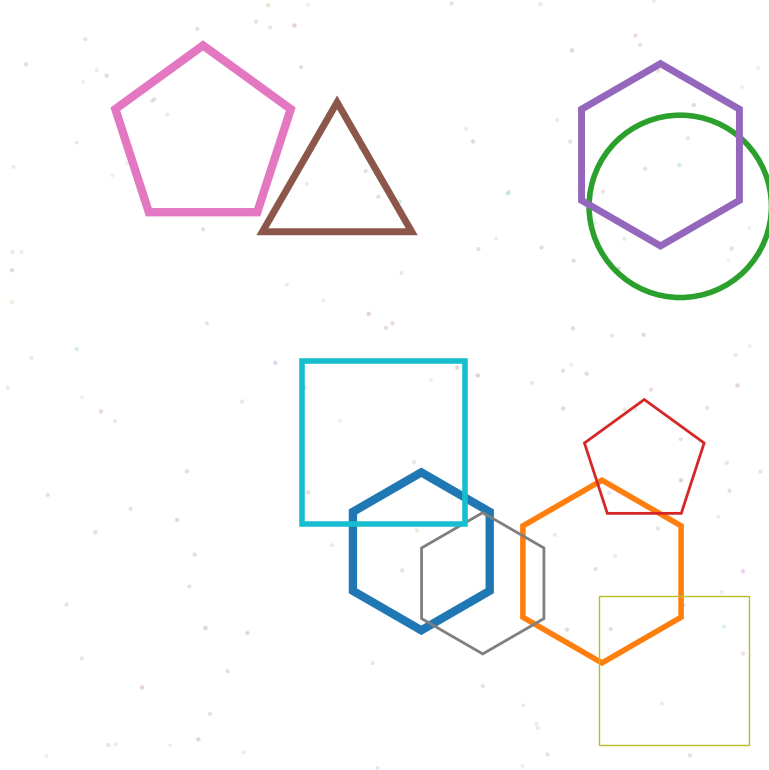[{"shape": "hexagon", "thickness": 3, "radius": 0.51, "center": [0.547, 0.284]}, {"shape": "hexagon", "thickness": 2, "radius": 0.59, "center": [0.782, 0.258]}, {"shape": "circle", "thickness": 2, "radius": 0.59, "center": [0.883, 0.732]}, {"shape": "pentagon", "thickness": 1, "radius": 0.41, "center": [0.837, 0.399]}, {"shape": "hexagon", "thickness": 2.5, "radius": 0.59, "center": [0.858, 0.799]}, {"shape": "triangle", "thickness": 2.5, "radius": 0.56, "center": [0.438, 0.755]}, {"shape": "pentagon", "thickness": 3, "radius": 0.6, "center": [0.264, 0.821]}, {"shape": "hexagon", "thickness": 1, "radius": 0.46, "center": [0.627, 0.242]}, {"shape": "square", "thickness": 0.5, "radius": 0.48, "center": [0.875, 0.129]}, {"shape": "square", "thickness": 2, "radius": 0.53, "center": [0.498, 0.425]}]